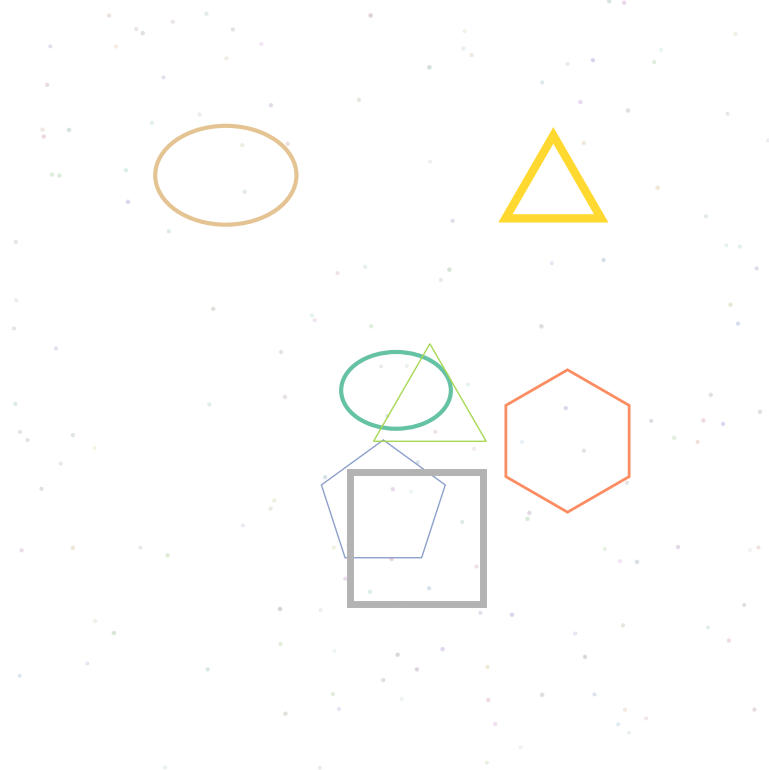[{"shape": "oval", "thickness": 1.5, "radius": 0.36, "center": [0.514, 0.493]}, {"shape": "hexagon", "thickness": 1, "radius": 0.46, "center": [0.737, 0.427]}, {"shape": "pentagon", "thickness": 0.5, "radius": 0.42, "center": [0.498, 0.344]}, {"shape": "triangle", "thickness": 0.5, "radius": 0.42, "center": [0.558, 0.469]}, {"shape": "triangle", "thickness": 3, "radius": 0.36, "center": [0.719, 0.752]}, {"shape": "oval", "thickness": 1.5, "radius": 0.46, "center": [0.293, 0.772]}, {"shape": "square", "thickness": 2.5, "radius": 0.43, "center": [0.541, 0.301]}]